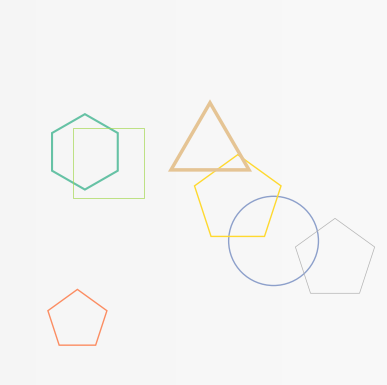[{"shape": "hexagon", "thickness": 1.5, "radius": 0.49, "center": [0.219, 0.606]}, {"shape": "pentagon", "thickness": 1, "radius": 0.4, "center": [0.2, 0.168]}, {"shape": "circle", "thickness": 1, "radius": 0.58, "center": [0.706, 0.374]}, {"shape": "square", "thickness": 0.5, "radius": 0.46, "center": [0.281, 0.577]}, {"shape": "pentagon", "thickness": 1, "radius": 0.59, "center": [0.614, 0.481]}, {"shape": "triangle", "thickness": 2.5, "radius": 0.58, "center": [0.542, 0.617]}, {"shape": "pentagon", "thickness": 0.5, "radius": 0.54, "center": [0.865, 0.325]}]